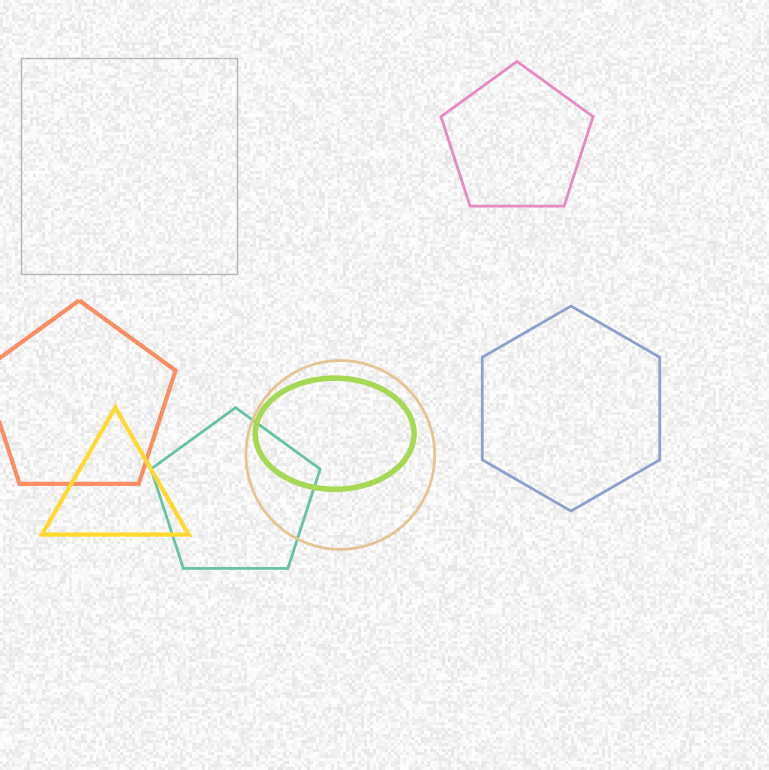[{"shape": "pentagon", "thickness": 1, "radius": 0.58, "center": [0.306, 0.355]}, {"shape": "pentagon", "thickness": 1.5, "radius": 0.66, "center": [0.103, 0.478]}, {"shape": "hexagon", "thickness": 1, "radius": 0.67, "center": [0.742, 0.469]}, {"shape": "pentagon", "thickness": 1, "radius": 0.52, "center": [0.671, 0.816]}, {"shape": "oval", "thickness": 2, "radius": 0.52, "center": [0.435, 0.437]}, {"shape": "triangle", "thickness": 1.5, "radius": 0.55, "center": [0.15, 0.361]}, {"shape": "circle", "thickness": 1, "radius": 0.61, "center": [0.442, 0.409]}, {"shape": "square", "thickness": 0.5, "radius": 0.7, "center": [0.167, 0.784]}]